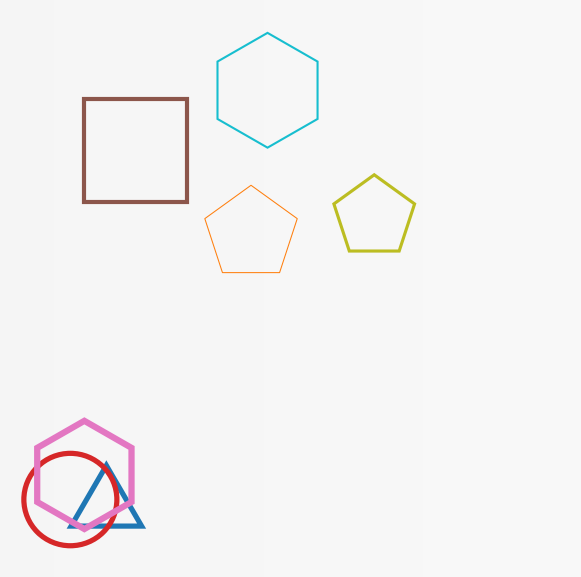[{"shape": "triangle", "thickness": 2.5, "radius": 0.35, "center": [0.183, 0.123]}, {"shape": "pentagon", "thickness": 0.5, "radius": 0.42, "center": [0.432, 0.595]}, {"shape": "circle", "thickness": 2.5, "radius": 0.4, "center": [0.121, 0.134]}, {"shape": "square", "thickness": 2, "radius": 0.44, "center": [0.233, 0.739]}, {"shape": "hexagon", "thickness": 3, "radius": 0.47, "center": [0.145, 0.177]}, {"shape": "pentagon", "thickness": 1.5, "radius": 0.36, "center": [0.644, 0.623]}, {"shape": "hexagon", "thickness": 1, "radius": 0.5, "center": [0.46, 0.843]}]